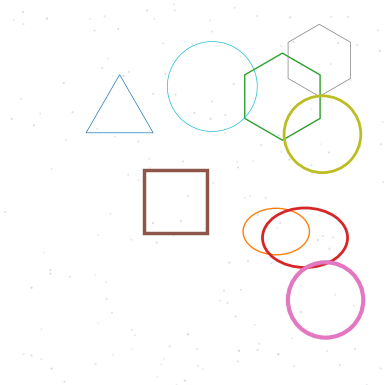[{"shape": "triangle", "thickness": 0.5, "radius": 0.5, "center": [0.311, 0.705]}, {"shape": "oval", "thickness": 1, "radius": 0.43, "center": [0.718, 0.399]}, {"shape": "hexagon", "thickness": 1, "radius": 0.57, "center": [0.734, 0.749]}, {"shape": "oval", "thickness": 2, "radius": 0.55, "center": [0.792, 0.382]}, {"shape": "square", "thickness": 2.5, "radius": 0.41, "center": [0.456, 0.476]}, {"shape": "circle", "thickness": 3, "radius": 0.49, "center": [0.846, 0.221]}, {"shape": "hexagon", "thickness": 0.5, "radius": 0.47, "center": [0.829, 0.843]}, {"shape": "circle", "thickness": 2, "radius": 0.5, "center": [0.837, 0.651]}, {"shape": "circle", "thickness": 0.5, "radius": 0.58, "center": [0.551, 0.775]}]